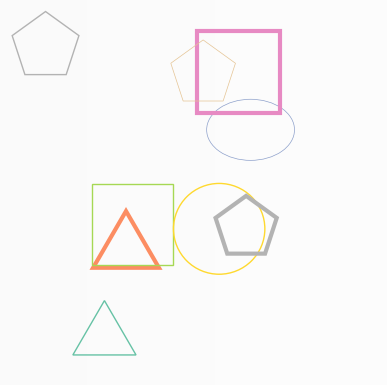[{"shape": "triangle", "thickness": 1, "radius": 0.47, "center": [0.27, 0.125]}, {"shape": "triangle", "thickness": 3, "radius": 0.49, "center": [0.325, 0.354]}, {"shape": "oval", "thickness": 0.5, "radius": 0.57, "center": [0.647, 0.663]}, {"shape": "square", "thickness": 3, "radius": 0.54, "center": [0.614, 0.813]}, {"shape": "square", "thickness": 1, "radius": 0.52, "center": [0.341, 0.418]}, {"shape": "circle", "thickness": 1, "radius": 0.59, "center": [0.566, 0.406]}, {"shape": "pentagon", "thickness": 0.5, "radius": 0.44, "center": [0.524, 0.809]}, {"shape": "pentagon", "thickness": 3, "radius": 0.41, "center": [0.635, 0.408]}, {"shape": "pentagon", "thickness": 1, "radius": 0.45, "center": [0.118, 0.879]}]